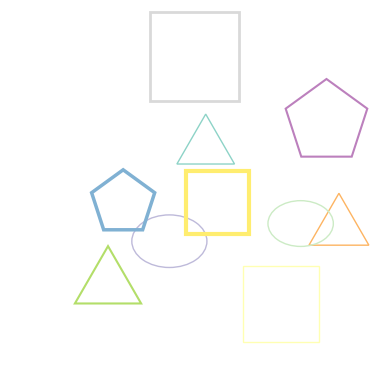[{"shape": "triangle", "thickness": 1, "radius": 0.43, "center": [0.534, 0.617]}, {"shape": "square", "thickness": 1, "radius": 0.49, "center": [0.73, 0.211]}, {"shape": "oval", "thickness": 1, "radius": 0.49, "center": [0.44, 0.374]}, {"shape": "pentagon", "thickness": 2.5, "radius": 0.43, "center": [0.32, 0.473]}, {"shape": "triangle", "thickness": 1, "radius": 0.45, "center": [0.88, 0.408]}, {"shape": "triangle", "thickness": 1.5, "radius": 0.5, "center": [0.281, 0.261]}, {"shape": "square", "thickness": 2, "radius": 0.58, "center": [0.505, 0.853]}, {"shape": "pentagon", "thickness": 1.5, "radius": 0.56, "center": [0.848, 0.683]}, {"shape": "oval", "thickness": 1, "radius": 0.42, "center": [0.781, 0.419]}, {"shape": "square", "thickness": 3, "radius": 0.41, "center": [0.565, 0.475]}]